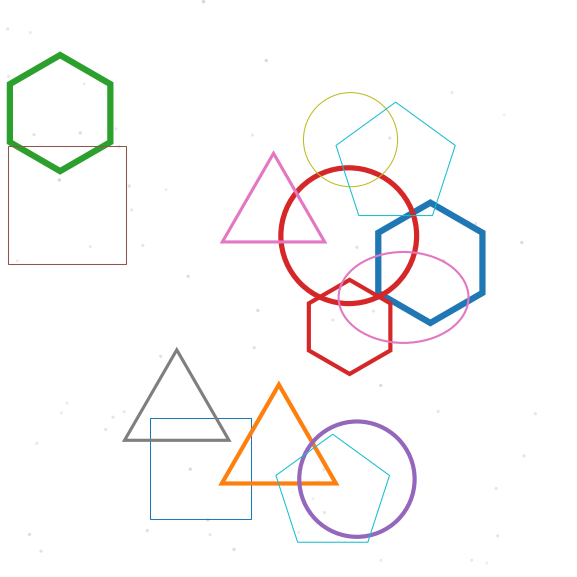[{"shape": "square", "thickness": 0.5, "radius": 0.44, "center": [0.347, 0.188]}, {"shape": "hexagon", "thickness": 3, "radius": 0.52, "center": [0.745, 0.544]}, {"shape": "triangle", "thickness": 2, "radius": 0.57, "center": [0.483, 0.219]}, {"shape": "hexagon", "thickness": 3, "radius": 0.5, "center": [0.104, 0.803]}, {"shape": "hexagon", "thickness": 2, "radius": 0.41, "center": [0.605, 0.433]}, {"shape": "circle", "thickness": 2.5, "radius": 0.59, "center": [0.604, 0.591]}, {"shape": "circle", "thickness": 2, "radius": 0.5, "center": [0.618, 0.169]}, {"shape": "square", "thickness": 0.5, "radius": 0.51, "center": [0.116, 0.644]}, {"shape": "oval", "thickness": 1, "radius": 0.56, "center": [0.699, 0.484]}, {"shape": "triangle", "thickness": 1.5, "radius": 0.51, "center": [0.474, 0.631]}, {"shape": "triangle", "thickness": 1.5, "radius": 0.52, "center": [0.306, 0.289]}, {"shape": "circle", "thickness": 0.5, "radius": 0.41, "center": [0.607, 0.757]}, {"shape": "pentagon", "thickness": 0.5, "radius": 0.52, "center": [0.576, 0.144]}, {"shape": "pentagon", "thickness": 0.5, "radius": 0.54, "center": [0.685, 0.714]}]